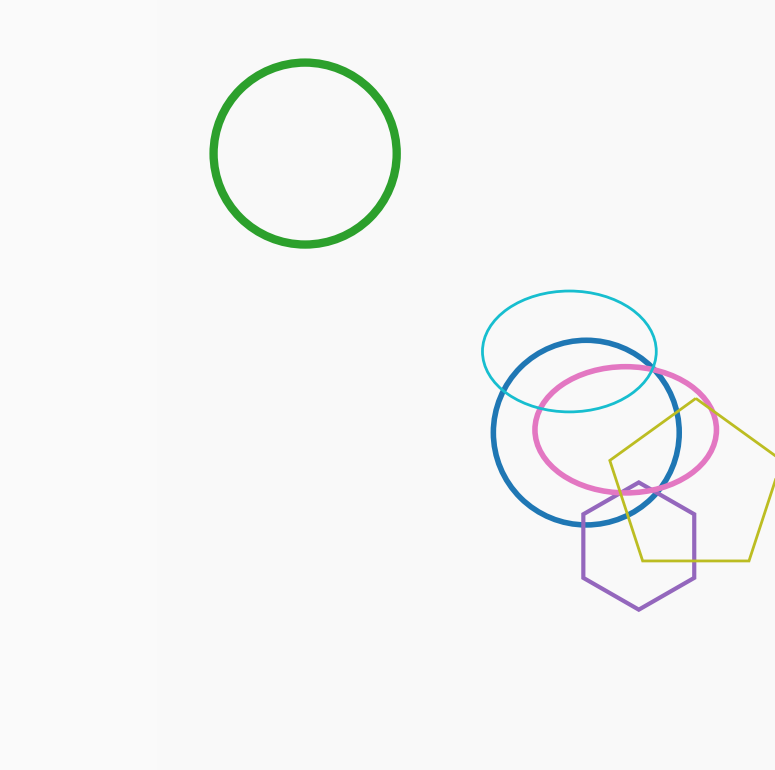[{"shape": "circle", "thickness": 2, "radius": 0.6, "center": [0.757, 0.438]}, {"shape": "circle", "thickness": 3, "radius": 0.59, "center": [0.394, 0.801]}, {"shape": "hexagon", "thickness": 1.5, "radius": 0.41, "center": [0.824, 0.291]}, {"shape": "oval", "thickness": 2, "radius": 0.59, "center": [0.807, 0.442]}, {"shape": "pentagon", "thickness": 1, "radius": 0.58, "center": [0.898, 0.366]}, {"shape": "oval", "thickness": 1, "radius": 0.56, "center": [0.735, 0.544]}]